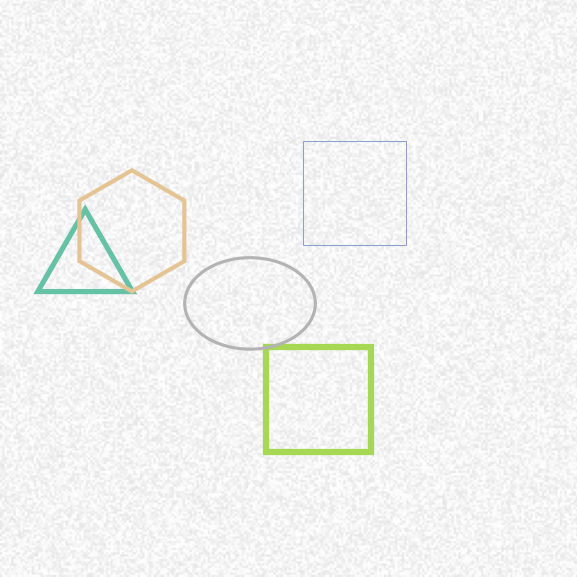[{"shape": "triangle", "thickness": 2.5, "radius": 0.47, "center": [0.148, 0.542]}, {"shape": "square", "thickness": 0.5, "radius": 0.45, "center": [0.614, 0.665]}, {"shape": "square", "thickness": 3, "radius": 0.46, "center": [0.551, 0.308]}, {"shape": "hexagon", "thickness": 2, "radius": 0.52, "center": [0.228, 0.599]}, {"shape": "oval", "thickness": 1.5, "radius": 0.57, "center": [0.433, 0.474]}]